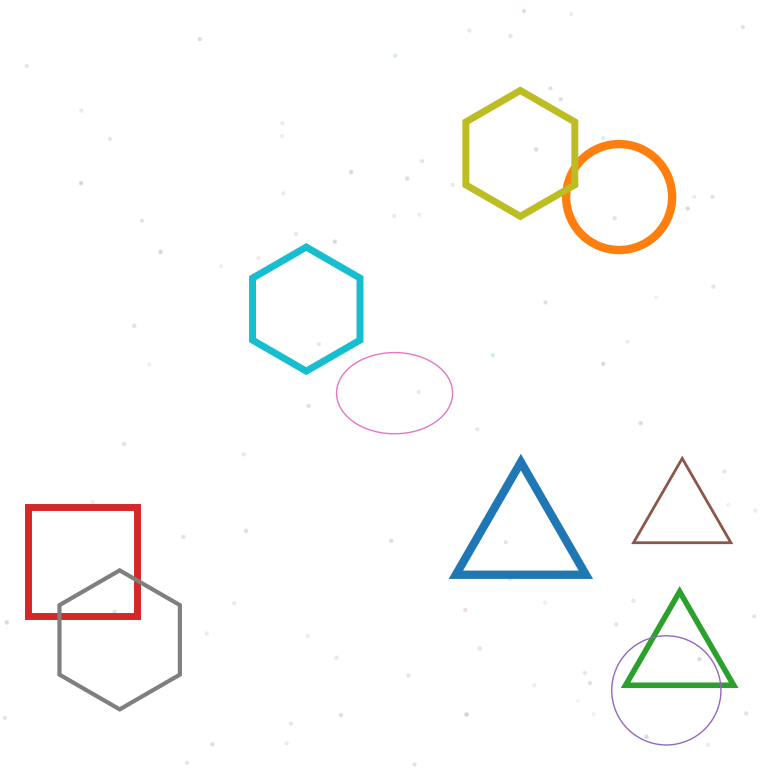[{"shape": "triangle", "thickness": 3, "radius": 0.49, "center": [0.676, 0.302]}, {"shape": "circle", "thickness": 3, "radius": 0.34, "center": [0.804, 0.744]}, {"shape": "triangle", "thickness": 2, "radius": 0.41, "center": [0.883, 0.151]}, {"shape": "square", "thickness": 2.5, "radius": 0.35, "center": [0.107, 0.271]}, {"shape": "circle", "thickness": 0.5, "radius": 0.35, "center": [0.865, 0.103]}, {"shape": "triangle", "thickness": 1, "radius": 0.37, "center": [0.886, 0.332]}, {"shape": "oval", "thickness": 0.5, "radius": 0.38, "center": [0.512, 0.489]}, {"shape": "hexagon", "thickness": 1.5, "radius": 0.45, "center": [0.155, 0.169]}, {"shape": "hexagon", "thickness": 2.5, "radius": 0.41, "center": [0.676, 0.801]}, {"shape": "hexagon", "thickness": 2.5, "radius": 0.4, "center": [0.398, 0.599]}]